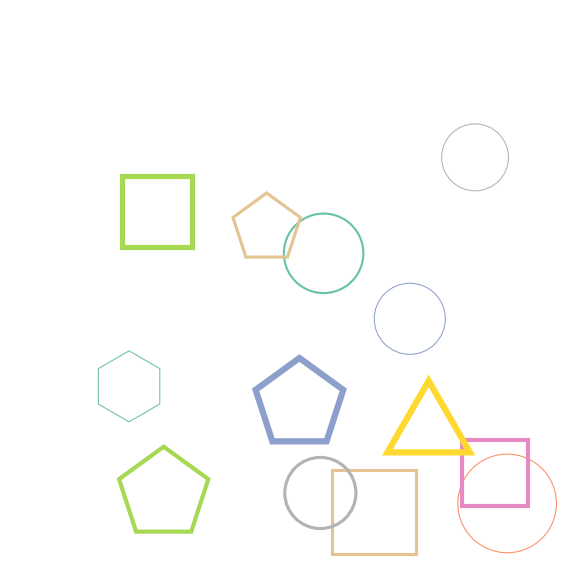[{"shape": "hexagon", "thickness": 0.5, "radius": 0.31, "center": [0.223, 0.33]}, {"shape": "circle", "thickness": 1, "radius": 0.34, "center": [0.56, 0.56]}, {"shape": "circle", "thickness": 0.5, "radius": 0.43, "center": [0.878, 0.127]}, {"shape": "pentagon", "thickness": 3, "radius": 0.4, "center": [0.519, 0.299]}, {"shape": "circle", "thickness": 0.5, "radius": 0.31, "center": [0.71, 0.447]}, {"shape": "square", "thickness": 2, "radius": 0.29, "center": [0.857, 0.18]}, {"shape": "square", "thickness": 2.5, "radius": 0.3, "center": [0.272, 0.633]}, {"shape": "pentagon", "thickness": 2, "radius": 0.41, "center": [0.283, 0.144]}, {"shape": "triangle", "thickness": 3, "radius": 0.41, "center": [0.742, 0.257]}, {"shape": "pentagon", "thickness": 1.5, "radius": 0.31, "center": [0.462, 0.604]}, {"shape": "square", "thickness": 1.5, "radius": 0.36, "center": [0.648, 0.113]}, {"shape": "circle", "thickness": 0.5, "radius": 0.29, "center": [0.823, 0.727]}, {"shape": "circle", "thickness": 1.5, "radius": 0.31, "center": [0.555, 0.146]}]